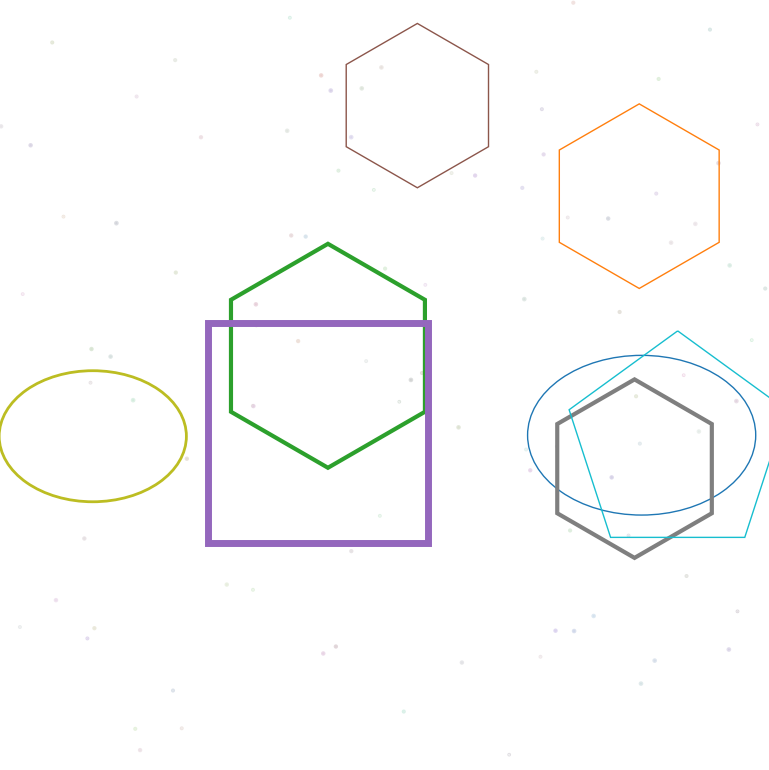[{"shape": "oval", "thickness": 0.5, "radius": 0.74, "center": [0.833, 0.435]}, {"shape": "hexagon", "thickness": 0.5, "radius": 0.6, "center": [0.83, 0.745]}, {"shape": "hexagon", "thickness": 1.5, "radius": 0.73, "center": [0.426, 0.538]}, {"shape": "square", "thickness": 2.5, "radius": 0.71, "center": [0.413, 0.438]}, {"shape": "hexagon", "thickness": 0.5, "radius": 0.53, "center": [0.542, 0.863]}, {"shape": "hexagon", "thickness": 1.5, "radius": 0.58, "center": [0.824, 0.391]}, {"shape": "oval", "thickness": 1, "radius": 0.61, "center": [0.12, 0.433]}, {"shape": "pentagon", "thickness": 0.5, "radius": 0.74, "center": [0.88, 0.422]}]